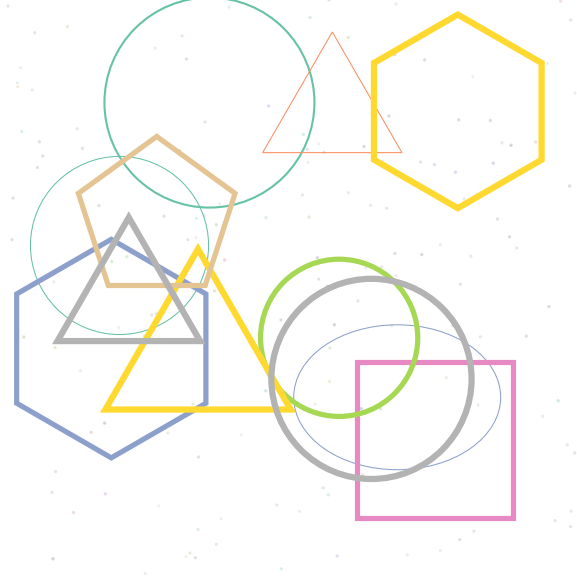[{"shape": "circle", "thickness": 0.5, "radius": 0.77, "center": [0.207, 0.574]}, {"shape": "circle", "thickness": 1, "radius": 0.91, "center": [0.363, 0.822]}, {"shape": "triangle", "thickness": 0.5, "radius": 0.7, "center": [0.575, 0.804]}, {"shape": "oval", "thickness": 0.5, "radius": 0.9, "center": [0.688, 0.311]}, {"shape": "hexagon", "thickness": 2.5, "radius": 0.95, "center": [0.193, 0.395]}, {"shape": "square", "thickness": 2.5, "radius": 0.68, "center": [0.753, 0.237]}, {"shape": "circle", "thickness": 2.5, "radius": 0.68, "center": [0.587, 0.414]}, {"shape": "triangle", "thickness": 3, "radius": 0.93, "center": [0.343, 0.383]}, {"shape": "hexagon", "thickness": 3, "radius": 0.84, "center": [0.793, 0.806]}, {"shape": "pentagon", "thickness": 2.5, "radius": 0.71, "center": [0.271, 0.62]}, {"shape": "triangle", "thickness": 3, "radius": 0.71, "center": [0.223, 0.48]}, {"shape": "circle", "thickness": 3, "radius": 0.87, "center": [0.643, 0.343]}]